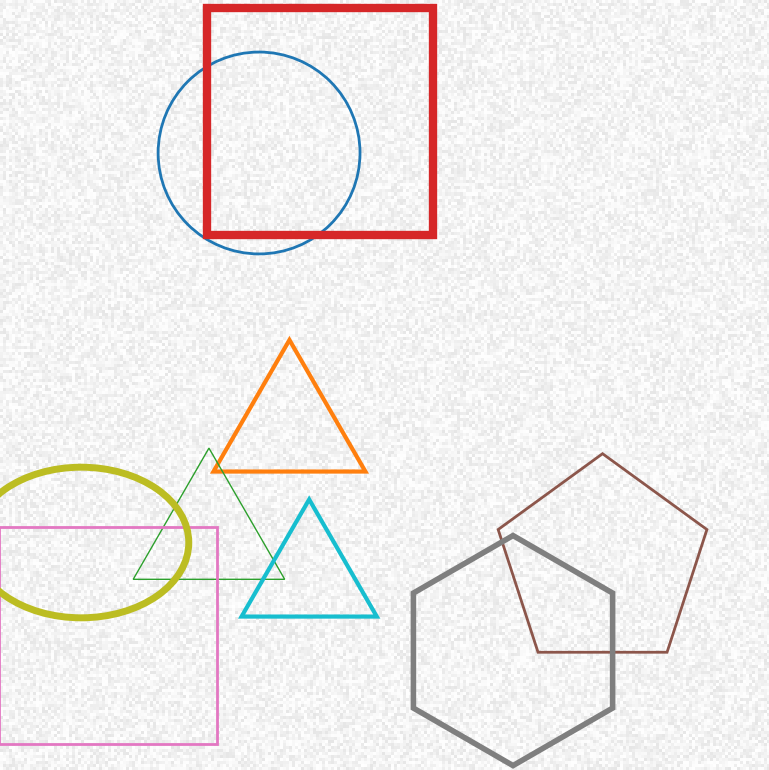[{"shape": "circle", "thickness": 1, "radius": 0.66, "center": [0.336, 0.801]}, {"shape": "triangle", "thickness": 1.5, "radius": 0.57, "center": [0.376, 0.445]}, {"shape": "triangle", "thickness": 0.5, "radius": 0.57, "center": [0.271, 0.304]}, {"shape": "square", "thickness": 3, "radius": 0.74, "center": [0.415, 0.842]}, {"shape": "pentagon", "thickness": 1, "radius": 0.71, "center": [0.783, 0.268]}, {"shape": "square", "thickness": 1, "radius": 0.71, "center": [0.14, 0.175]}, {"shape": "hexagon", "thickness": 2, "radius": 0.75, "center": [0.666, 0.155]}, {"shape": "oval", "thickness": 2.5, "radius": 0.7, "center": [0.105, 0.295]}, {"shape": "triangle", "thickness": 1.5, "radius": 0.51, "center": [0.402, 0.25]}]